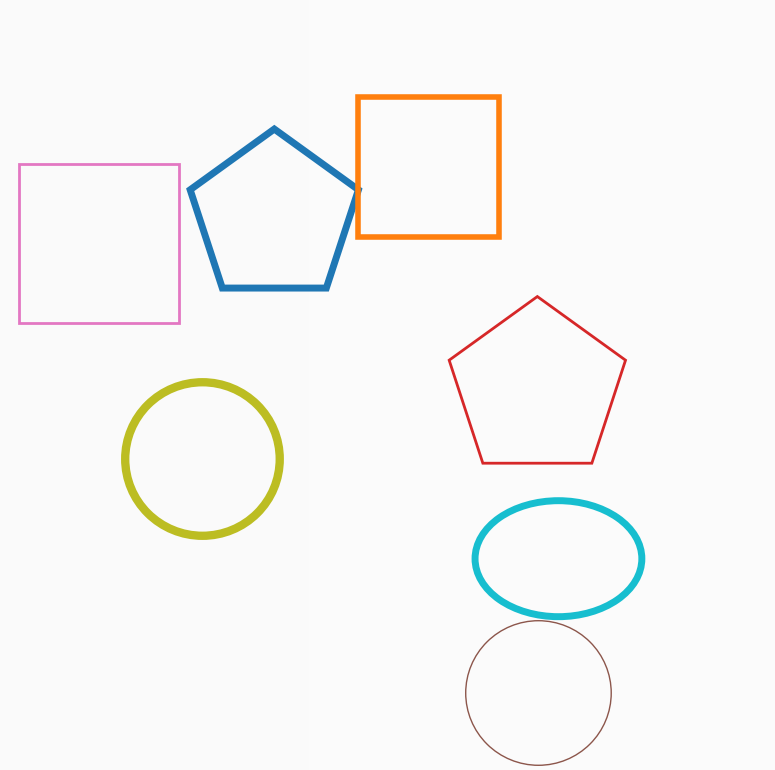[{"shape": "pentagon", "thickness": 2.5, "radius": 0.57, "center": [0.354, 0.718]}, {"shape": "square", "thickness": 2, "radius": 0.45, "center": [0.553, 0.783]}, {"shape": "pentagon", "thickness": 1, "radius": 0.6, "center": [0.693, 0.495]}, {"shape": "circle", "thickness": 0.5, "radius": 0.47, "center": [0.695, 0.1]}, {"shape": "square", "thickness": 1, "radius": 0.52, "center": [0.128, 0.683]}, {"shape": "circle", "thickness": 3, "radius": 0.5, "center": [0.261, 0.404]}, {"shape": "oval", "thickness": 2.5, "radius": 0.54, "center": [0.721, 0.274]}]